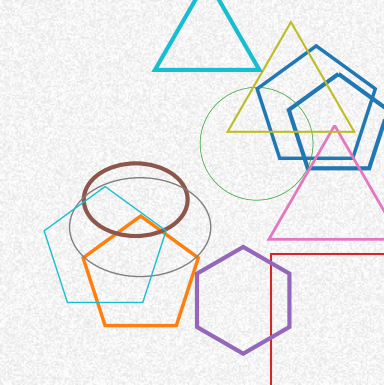[{"shape": "pentagon", "thickness": 2.5, "radius": 0.81, "center": [0.821, 0.719]}, {"shape": "pentagon", "thickness": 3, "radius": 0.68, "center": [0.879, 0.673]}, {"shape": "pentagon", "thickness": 2.5, "radius": 0.79, "center": [0.366, 0.282]}, {"shape": "circle", "thickness": 0.5, "radius": 0.73, "center": [0.666, 0.627]}, {"shape": "square", "thickness": 1.5, "radius": 0.89, "center": [0.881, 0.161]}, {"shape": "hexagon", "thickness": 3, "radius": 0.69, "center": [0.632, 0.22]}, {"shape": "oval", "thickness": 3, "radius": 0.67, "center": [0.352, 0.481]}, {"shape": "triangle", "thickness": 2, "radius": 0.99, "center": [0.869, 0.477]}, {"shape": "oval", "thickness": 1, "radius": 0.92, "center": [0.364, 0.41]}, {"shape": "triangle", "thickness": 1.5, "radius": 0.95, "center": [0.756, 0.753]}, {"shape": "triangle", "thickness": 3, "radius": 0.78, "center": [0.538, 0.897]}, {"shape": "pentagon", "thickness": 1, "radius": 0.83, "center": [0.273, 0.349]}]